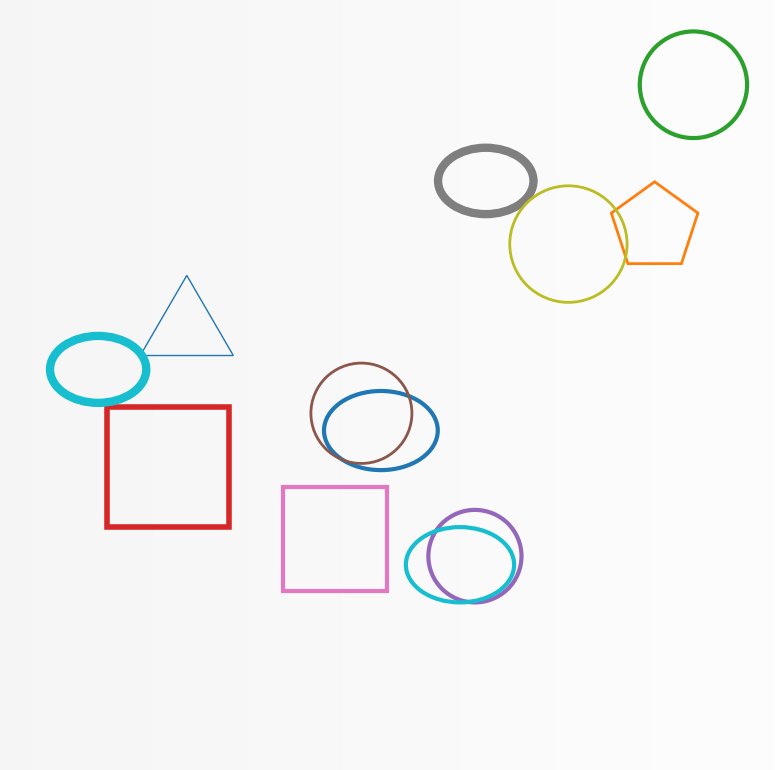[{"shape": "triangle", "thickness": 0.5, "radius": 0.35, "center": [0.241, 0.573]}, {"shape": "oval", "thickness": 1.5, "radius": 0.37, "center": [0.491, 0.441]}, {"shape": "pentagon", "thickness": 1, "radius": 0.29, "center": [0.845, 0.705]}, {"shape": "circle", "thickness": 1.5, "radius": 0.35, "center": [0.895, 0.89]}, {"shape": "square", "thickness": 2, "radius": 0.39, "center": [0.217, 0.394]}, {"shape": "circle", "thickness": 1.5, "radius": 0.3, "center": [0.613, 0.278]}, {"shape": "circle", "thickness": 1, "radius": 0.33, "center": [0.466, 0.463]}, {"shape": "square", "thickness": 1.5, "radius": 0.34, "center": [0.432, 0.3]}, {"shape": "oval", "thickness": 3, "radius": 0.31, "center": [0.627, 0.765]}, {"shape": "circle", "thickness": 1, "radius": 0.38, "center": [0.733, 0.683]}, {"shape": "oval", "thickness": 1.5, "radius": 0.35, "center": [0.594, 0.267]}, {"shape": "oval", "thickness": 3, "radius": 0.31, "center": [0.127, 0.52]}]